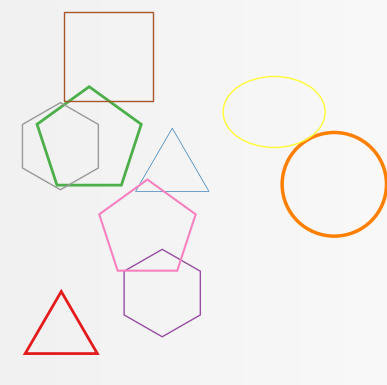[{"shape": "triangle", "thickness": 2, "radius": 0.54, "center": [0.158, 0.135]}, {"shape": "triangle", "thickness": 0.5, "radius": 0.55, "center": [0.445, 0.558]}, {"shape": "pentagon", "thickness": 2, "radius": 0.71, "center": [0.23, 0.633]}, {"shape": "hexagon", "thickness": 1, "radius": 0.57, "center": [0.419, 0.239]}, {"shape": "circle", "thickness": 2.5, "radius": 0.67, "center": [0.863, 0.521]}, {"shape": "oval", "thickness": 1, "radius": 0.66, "center": [0.707, 0.709]}, {"shape": "square", "thickness": 1, "radius": 0.57, "center": [0.28, 0.853]}, {"shape": "pentagon", "thickness": 1.5, "radius": 0.65, "center": [0.381, 0.403]}, {"shape": "hexagon", "thickness": 1, "radius": 0.57, "center": [0.156, 0.62]}]